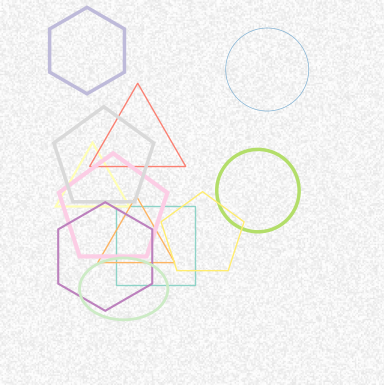[{"shape": "square", "thickness": 1, "radius": 0.52, "center": [0.403, 0.362]}, {"shape": "triangle", "thickness": 1.5, "radius": 0.55, "center": [0.24, 0.519]}, {"shape": "hexagon", "thickness": 2.5, "radius": 0.56, "center": [0.226, 0.869]}, {"shape": "triangle", "thickness": 1, "radius": 0.72, "center": [0.358, 0.64]}, {"shape": "circle", "thickness": 0.5, "radius": 0.54, "center": [0.694, 0.819]}, {"shape": "triangle", "thickness": 1, "radius": 0.58, "center": [0.354, 0.376]}, {"shape": "circle", "thickness": 2.5, "radius": 0.53, "center": [0.67, 0.505]}, {"shape": "pentagon", "thickness": 3, "radius": 0.74, "center": [0.294, 0.454]}, {"shape": "pentagon", "thickness": 2.5, "radius": 0.68, "center": [0.27, 0.586]}, {"shape": "hexagon", "thickness": 1.5, "radius": 0.71, "center": [0.273, 0.334]}, {"shape": "oval", "thickness": 2, "radius": 0.57, "center": [0.321, 0.25]}, {"shape": "pentagon", "thickness": 1, "radius": 0.57, "center": [0.526, 0.389]}]